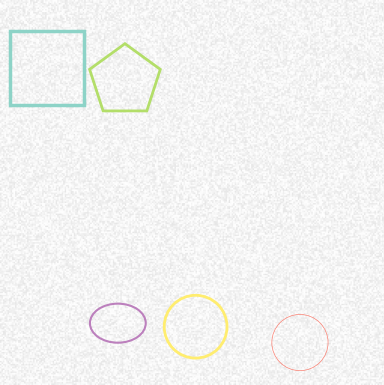[{"shape": "square", "thickness": 2.5, "radius": 0.48, "center": [0.122, 0.823]}, {"shape": "circle", "thickness": 0.5, "radius": 0.37, "center": [0.779, 0.11]}, {"shape": "pentagon", "thickness": 2, "radius": 0.48, "center": [0.325, 0.79]}, {"shape": "oval", "thickness": 1.5, "radius": 0.36, "center": [0.306, 0.161]}, {"shape": "circle", "thickness": 2, "radius": 0.41, "center": [0.508, 0.151]}]